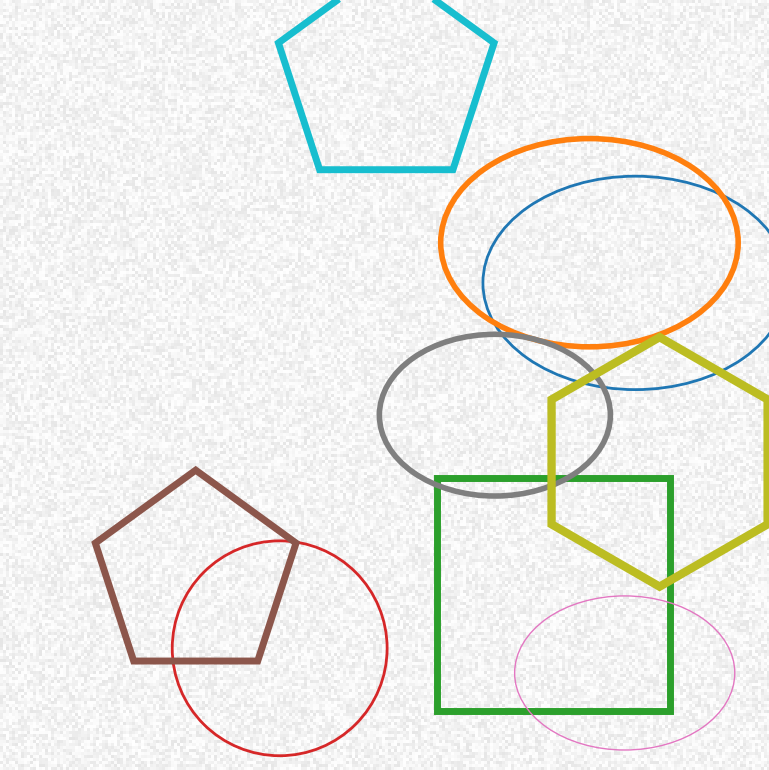[{"shape": "oval", "thickness": 1, "radius": 0.99, "center": [0.825, 0.633]}, {"shape": "oval", "thickness": 2, "radius": 0.97, "center": [0.766, 0.685]}, {"shape": "square", "thickness": 2.5, "radius": 0.76, "center": [0.719, 0.228]}, {"shape": "circle", "thickness": 1, "radius": 0.7, "center": [0.363, 0.158]}, {"shape": "pentagon", "thickness": 2.5, "radius": 0.69, "center": [0.254, 0.252]}, {"shape": "oval", "thickness": 0.5, "radius": 0.71, "center": [0.811, 0.126]}, {"shape": "oval", "thickness": 2, "radius": 0.75, "center": [0.643, 0.461]}, {"shape": "hexagon", "thickness": 3, "radius": 0.81, "center": [0.857, 0.4]}, {"shape": "pentagon", "thickness": 2.5, "radius": 0.74, "center": [0.502, 0.899]}]